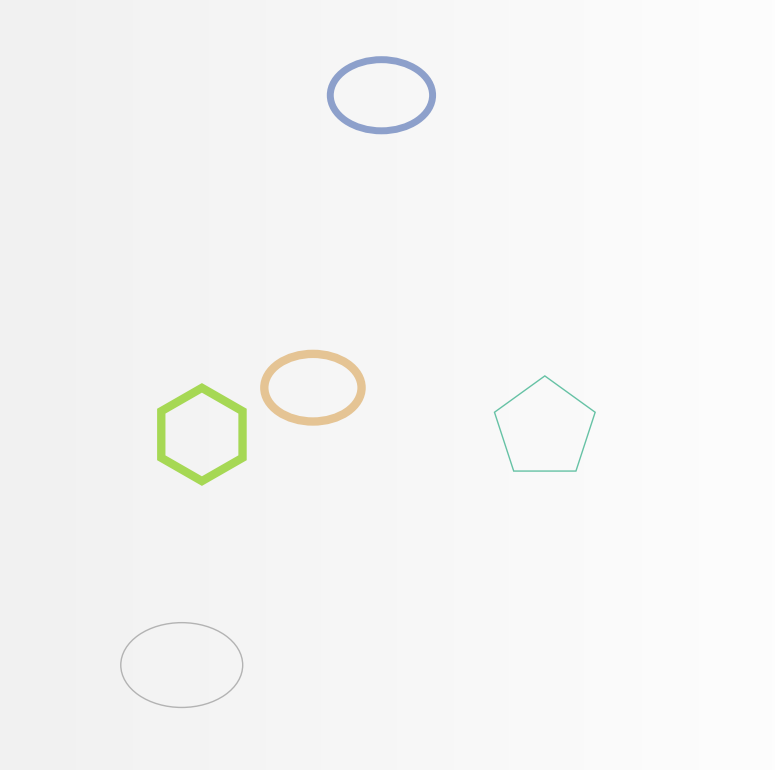[{"shape": "pentagon", "thickness": 0.5, "radius": 0.34, "center": [0.703, 0.443]}, {"shape": "oval", "thickness": 2.5, "radius": 0.33, "center": [0.492, 0.876]}, {"shape": "hexagon", "thickness": 3, "radius": 0.3, "center": [0.261, 0.436]}, {"shape": "oval", "thickness": 3, "radius": 0.31, "center": [0.404, 0.496]}, {"shape": "oval", "thickness": 0.5, "radius": 0.39, "center": [0.235, 0.136]}]